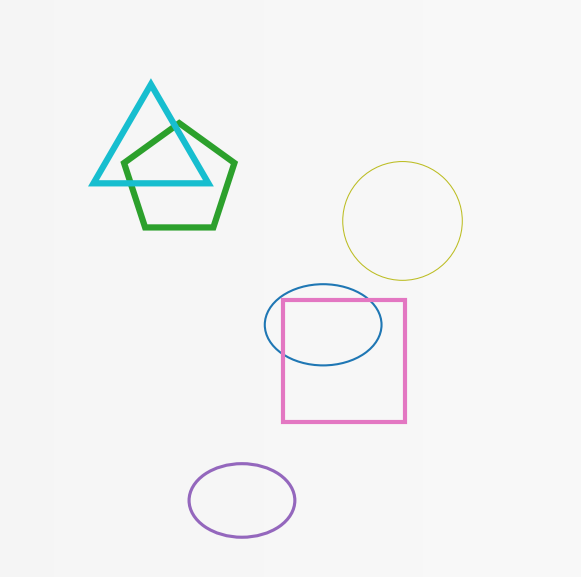[{"shape": "oval", "thickness": 1, "radius": 0.5, "center": [0.556, 0.437]}, {"shape": "pentagon", "thickness": 3, "radius": 0.5, "center": [0.308, 0.686]}, {"shape": "oval", "thickness": 1.5, "radius": 0.45, "center": [0.416, 0.133]}, {"shape": "square", "thickness": 2, "radius": 0.53, "center": [0.592, 0.373]}, {"shape": "circle", "thickness": 0.5, "radius": 0.51, "center": [0.693, 0.617]}, {"shape": "triangle", "thickness": 3, "radius": 0.57, "center": [0.26, 0.739]}]